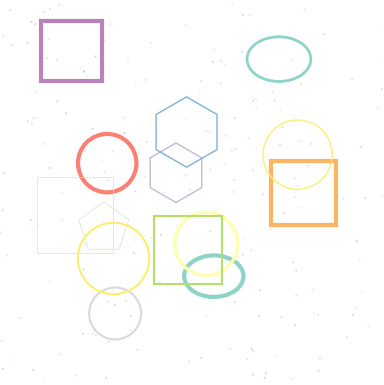[{"shape": "oval", "thickness": 2, "radius": 0.41, "center": [0.724, 0.846]}, {"shape": "oval", "thickness": 3, "radius": 0.38, "center": [0.555, 0.283]}, {"shape": "circle", "thickness": 2.5, "radius": 0.41, "center": [0.536, 0.367]}, {"shape": "hexagon", "thickness": 1, "radius": 0.39, "center": [0.457, 0.551]}, {"shape": "circle", "thickness": 3, "radius": 0.38, "center": [0.278, 0.576]}, {"shape": "hexagon", "thickness": 1, "radius": 0.46, "center": [0.485, 0.657]}, {"shape": "square", "thickness": 3, "radius": 0.42, "center": [0.788, 0.499]}, {"shape": "square", "thickness": 1.5, "radius": 0.44, "center": [0.489, 0.35]}, {"shape": "square", "thickness": 0.5, "radius": 0.49, "center": [0.194, 0.44]}, {"shape": "circle", "thickness": 1.5, "radius": 0.34, "center": [0.299, 0.186]}, {"shape": "square", "thickness": 3, "radius": 0.39, "center": [0.185, 0.868]}, {"shape": "pentagon", "thickness": 0.5, "radius": 0.34, "center": [0.269, 0.408]}, {"shape": "circle", "thickness": 1, "radius": 0.45, "center": [0.773, 0.598]}, {"shape": "circle", "thickness": 1.5, "radius": 0.46, "center": [0.295, 0.329]}]